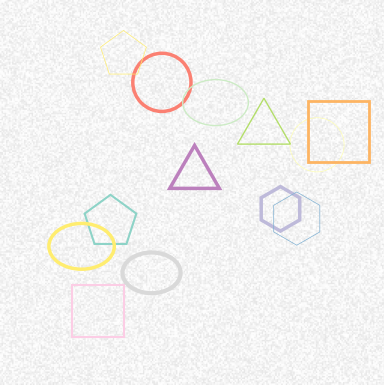[{"shape": "pentagon", "thickness": 1.5, "radius": 0.35, "center": [0.287, 0.423]}, {"shape": "circle", "thickness": 0.5, "radius": 0.35, "center": [0.823, 0.624]}, {"shape": "hexagon", "thickness": 2.5, "radius": 0.29, "center": [0.728, 0.458]}, {"shape": "circle", "thickness": 2.5, "radius": 0.38, "center": [0.421, 0.786]}, {"shape": "hexagon", "thickness": 0.5, "radius": 0.35, "center": [0.771, 0.432]}, {"shape": "square", "thickness": 2, "radius": 0.4, "center": [0.88, 0.658]}, {"shape": "triangle", "thickness": 1, "radius": 0.4, "center": [0.686, 0.665]}, {"shape": "square", "thickness": 1.5, "radius": 0.33, "center": [0.255, 0.193]}, {"shape": "oval", "thickness": 3, "radius": 0.38, "center": [0.394, 0.291]}, {"shape": "triangle", "thickness": 2.5, "radius": 0.37, "center": [0.505, 0.548]}, {"shape": "oval", "thickness": 1, "radius": 0.43, "center": [0.56, 0.734]}, {"shape": "oval", "thickness": 2.5, "radius": 0.42, "center": [0.212, 0.36]}, {"shape": "pentagon", "thickness": 0.5, "radius": 0.31, "center": [0.321, 0.858]}]